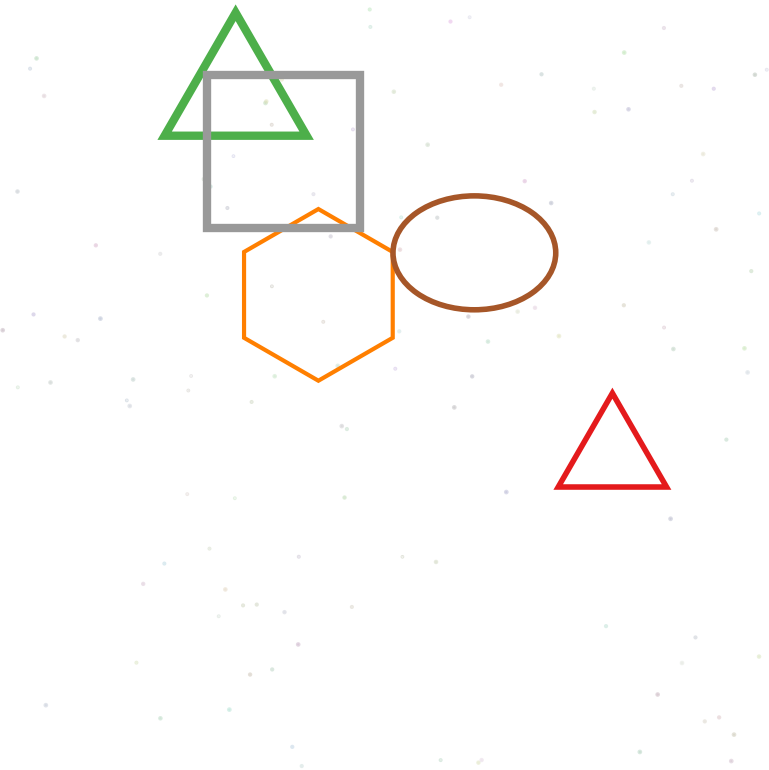[{"shape": "triangle", "thickness": 2, "radius": 0.41, "center": [0.795, 0.408]}, {"shape": "triangle", "thickness": 3, "radius": 0.53, "center": [0.306, 0.877]}, {"shape": "hexagon", "thickness": 1.5, "radius": 0.56, "center": [0.413, 0.617]}, {"shape": "oval", "thickness": 2, "radius": 0.53, "center": [0.616, 0.672]}, {"shape": "square", "thickness": 3, "radius": 0.5, "center": [0.369, 0.804]}]